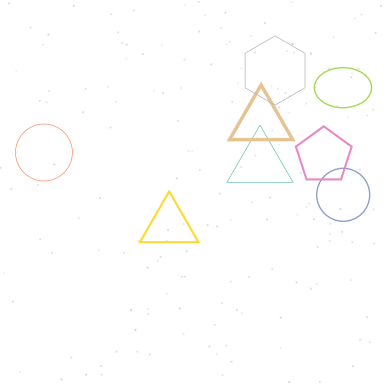[{"shape": "triangle", "thickness": 0.5, "radius": 0.5, "center": [0.675, 0.576]}, {"shape": "circle", "thickness": 0.5, "radius": 0.37, "center": [0.114, 0.604]}, {"shape": "circle", "thickness": 1, "radius": 0.34, "center": [0.891, 0.494]}, {"shape": "pentagon", "thickness": 1.5, "radius": 0.38, "center": [0.841, 0.596]}, {"shape": "oval", "thickness": 1, "radius": 0.37, "center": [0.891, 0.772]}, {"shape": "triangle", "thickness": 1.5, "radius": 0.44, "center": [0.439, 0.415]}, {"shape": "triangle", "thickness": 2.5, "radius": 0.47, "center": [0.678, 0.685]}, {"shape": "hexagon", "thickness": 0.5, "radius": 0.45, "center": [0.714, 0.817]}]